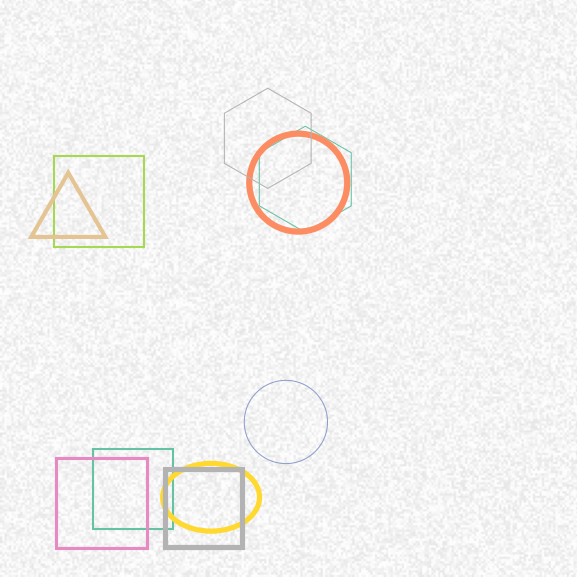[{"shape": "hexagon", "thickness": 0.5, "radius": 0.46, "center": [0.529, 0.689]}, {"shape": "square", "thickness": 1, "radius": 0.35, "center": [0.231, 0.152]}, {"shape": "circle", "thickness": 3, "radius": 0.42, "center": [0.516, 0.683]}, {"shape": "circle", "thickness": 0.5, "radius": 0.36, "center": [0.495, 0.268]}, {"shape": "square", "thickness": 1.5, "radius": 0.39, "center": [0.175, 0.128]}, {"shape": "square", "thickness": 1, "radius": 0.39, "center": [0.171, 0.65]}, {"shape": "oval", "thickness": 2.5, "radius": 0.42, "center": [0.366, 0.138]}, {"shape": "triangle", "thickness": 2, "radius": 0.37, "center": [0.118, 0.626]}, {"shape": "square", "thickness": 2.5, "radius": 0.33, "center": [0.352, 0.12]}, {"shape": "hexagon", "thickness": 0.5, "radius": 0.43, "center": [0.464, 0.76]}]